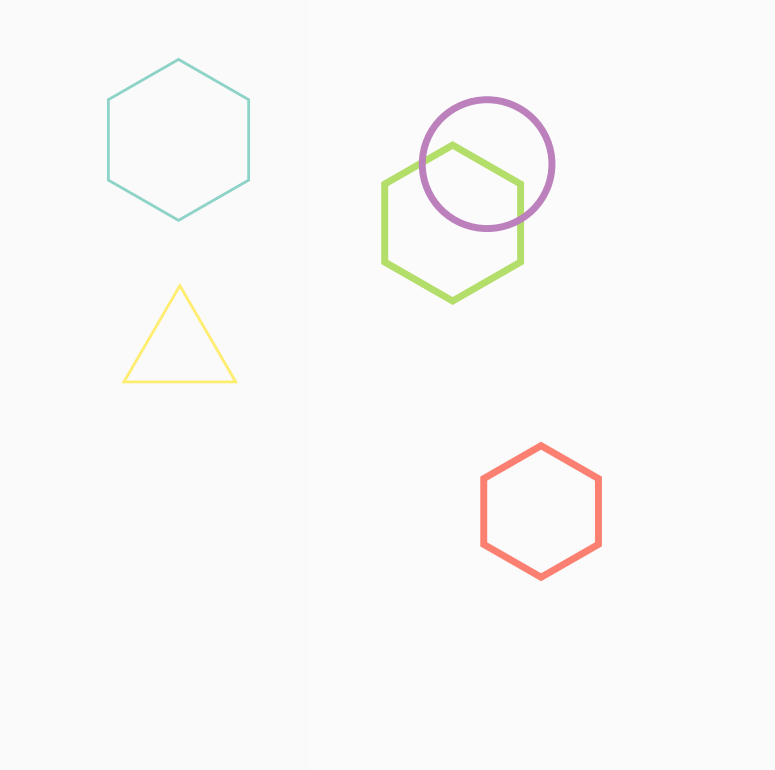[{"shape": "hexagon", "thickness": 1, "radius": 0.52, "center": [0.23, 0.818]}, {"shape": "hexagon", "thickness": 2.5, "radius": 0.43, "center": [0.698, 0.336]}, {"shape": "hexagon", "thickness": 2.5, "radius": 0.51, "center": [0.584, 0.71]}, {"shape": "circle", "thickness": 2.5, "radius": 0.42, "center": [0.629, 0.787]}, {"shape": "triangle", "thickness": 1, "radius": 0.42, "center": [0.232, 0.546]}]